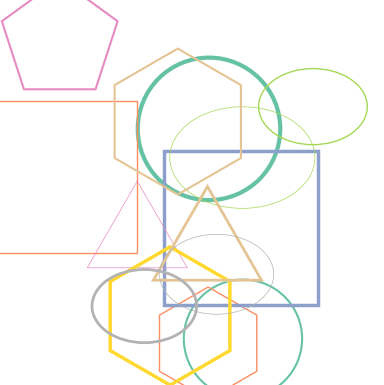[{"shape": "circle", "thickness": 1.5, "radius": 0.77, "center": [0.631, 0.12]}, {"shape": "circle", "thickness": 3, "radius": 0.93, "center": [0.543, 0.665]}, {"shape": "square", "thickness": 1, "radius": 0.99, "center": [0.159, 0.54]}, {"shape": "hexagon", "thickness": 1, "radius": 0.73, "center": [0.541, 0.109]}, {"shape": "square", "thickness": 2.5, "radius": 1.0, "center": [0.626, 0.407]}, {"shape": "triangle", "thickness": 0.5, "radius": 0.75, "center": [0.357, 0.379]}, {"shape": "pentagon", "thickness": 1.5, "radius": 0.79, "center": [0.155, 0.896]}, {"shape": "oval", "thickness": 1, "radius": 0.71, "center": [0.813, 0.723]}, {"shape": "oval", "thickness": 0.5, "radius": 0.94, "center": [0.629, 0.591]}, {"shape": "hexagon", "thickness": 2.5, "radius": 0.9, "center": [0.442, 0.179]}, {"shape": "hexagon", "thickness": 1.5, "radius": 0.95, "center": [0.462, 0.684]}, {"shape": "triangle", "thickness": 2, "radius": 0.81, "center": [0.539, 0.353]}, {"shape": "oval", "thickness": 2, "radius": 0.68, "center": [0.375, 0.205]}, {"shape": "oval", "thickness": 0.5, "radius": 0.74, "center": [0.563, 0.288]}]